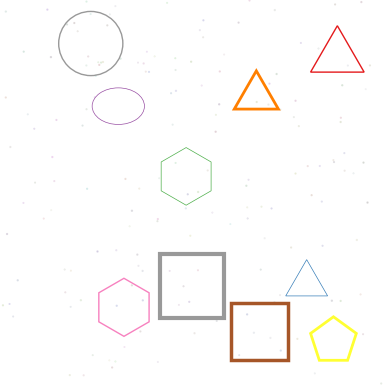[{"shape": "triangle", "thickness": 1, "radius": 0.4, "center": [0.876, 0.853]}, {"shape": "triangle", "thickness": 0.5, "radius": 0.31, "center": [0.797, 0.263]}, {"shape": "hexagon", "thickness": 0.5, "radius": 0.37, "center": [0.483, 0.542]}, {"shape": "oval", "thickness": 0.5, "radius": 0.34, "center": [0.307, 0.724]}, {"shape": "triangle", "thickness": 2, "radius": 0.33, "center": [0.666, 0.75]}, {"shape": "pentagon", "thickness": 2, "radius": 0.31, "center": [0.866, 0.115]}, {"shape": "square", "thickness": 2.5, "radius": 0.37, "center": [0.673, 0.138]}, {"shape": "hexagon", "thickness": 1, "radius": 0.38, "center": [0.322, 0.202]}, {"shape": "circle", "thickness": 1, "radius": 0.42, "center": [0.236, 0.887]}, {"shape": "square", "thickness": 3, "radius": 0.41, "center": [0.499, 0.257]}]